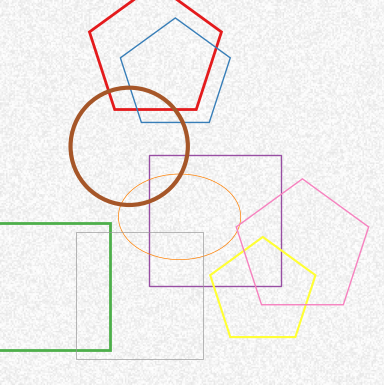[{"shape": "pentagon", "thickness": 2, "radius": 0.9, "center": [0.404, 0.861]}, {"shape": "pentagon", "thickness": 1, "radius": 0.75, "center": [0.455, 0.803]}, {"shape": "square", "thickness": 2, "radius": 0.83, "center": [0.121, 0.255]}, {"shape": "square", "thickness": 1, "radius": 0.85, "center": [0.558, 0.428]}, {"shape": "oval", "thickness": 0.5, "radius": 0.79, "center": [0.466, 0.437]}, {"shape": "pentagon", "thickness": 1.5, "radius": 0.72, "center": [0.683, 0.241]}, {"shape": "circle", "thickness": 3, "radius": 0.76, "center": [0.336, 0.62]}, {"shape": "pentagon", "thickness": 1, "radius": 0.9, "center": [0.786, 0.355]}, {"shape": "square", "thickness": 0.5, "radius": 0.82, "center": [0.362, 0.232]}]